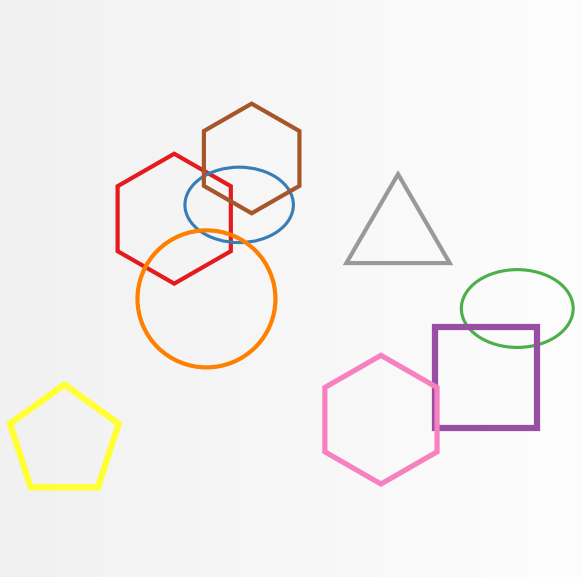[{"shape": "hexagon", "thickness": 2, "radius": 0.56, "center": [0.3, 0.62]}, {"shape": "oval", "thickness": 1.5, "radius": 0.47, "center": [0.411, 0.644]}, {"shape": "oval", "thickness": 1.5, "radius": 0.48, "center": [0.89, 0.465]}, {"shape": "square", "thickness": 3, "radius": 0.44, "center": [0.836, 0.345]}, {"shape": "circle", "thickness": 2, "radius": 0.59, "center": [0.355, 0.482]}, {"shape": "pentagon", "thickness": 3, "radius": 0.49, "center": [0.111, 0.235]}, {"shape": "hexagon", "thickness": 2, "radius": 0.47, "center": [0.433, 0.725]}, {"shape": "hexagon", "thickness": 2.5, "radius": 0.56, "center": [0.655, 0.272]}, {"shape": "triangle", "thickness": 2, "radius": 0.51, "center": [0.685, 0.595]}]